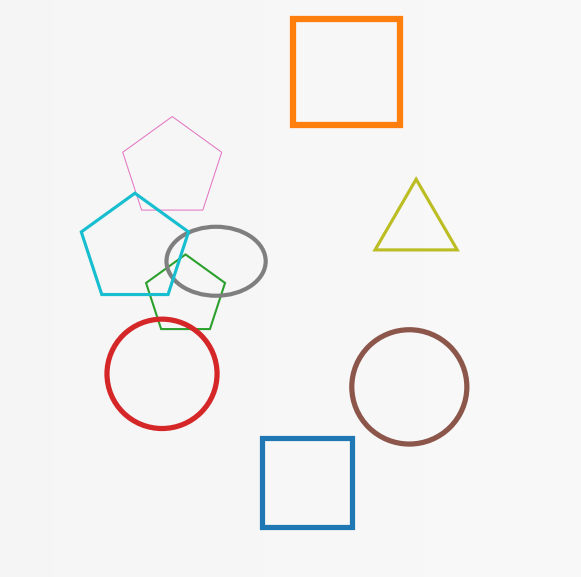[{"shape": "square", "thickness": 2.5, "radius": 0.39, "center": [0.528, 0.164]}, {"shape": "square", "thickness": 3, "radius": 0.46, "center": [0.597, 0.875]}, {"shape": "pentagon", "thickness": 1, "radius": 0.36, "center": [0.319, 0.487]}, {"shape": "circle", "thickness": 2.5, "radius": 0.47, "center": [0.279, 0.352]}, {"shape": "circle", "thickness": 2.5, "radius": 0.49, "center": [0.704, 0.329]}, {"shape": "pentagon", "thickness": 0.5, "radius": 0.45, "center": [0.296, 0.708]}, {"shape": "oval", "thickness": 2, "radius": 0.43, "center": [0.372, 0.547]}, {"shape": "triangle", "thickness": 1.5, "radius": 0.41, "center": [0.716, 0.607]}, {"shape": "pentagon", "thickness": 1.5, "radius": 0.48, "center": [0.232, 0.568]}]